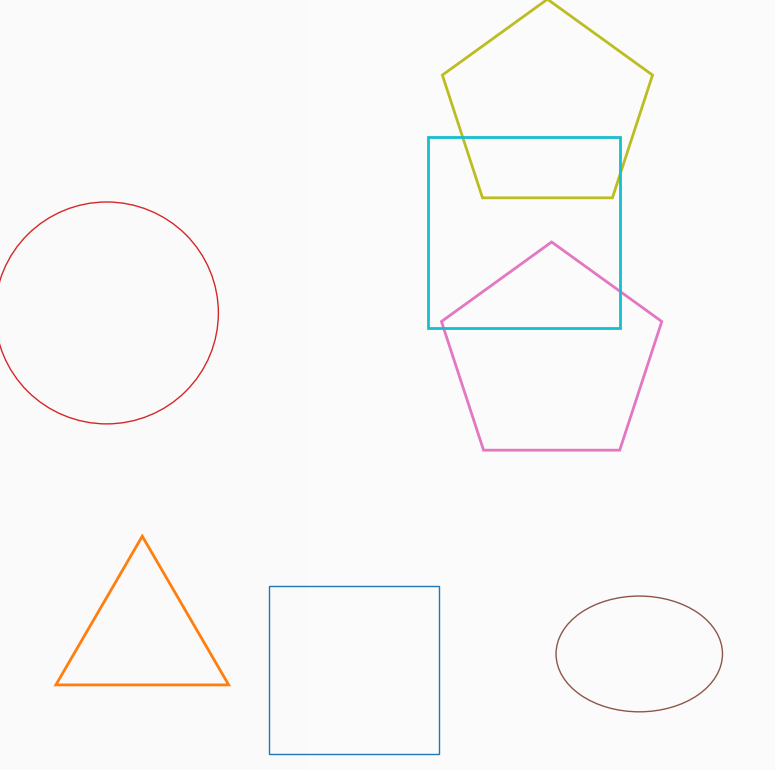[{"shape": "square", "thickness": 0.5, "radius": 0.55, "center": [0.457, 0.13]}, {"shape": "triangle", "thickness": 1, "radius": 0.64, "center": [0.184, 0.175]}, {"shape": "circle", "thickness": 0.5, "radius": 0.72, "center": [0.138, 0.594]}, {"shape": "oval", "thickness": 0.5, "radius": 0.54, "center": [0.825, 0.151]}, {"shape": "pentagon", "thickness": 1, "radius": 0.75, "center": [0.712, 0.536]}, {"shape": "pentagon", "thickness": 1, "radius": 0.71, "center": [0.706, 0.858]}, {"shape": "square", "thickness": 1, "radius": 0.62, "center": [0.676, 0.698]}]